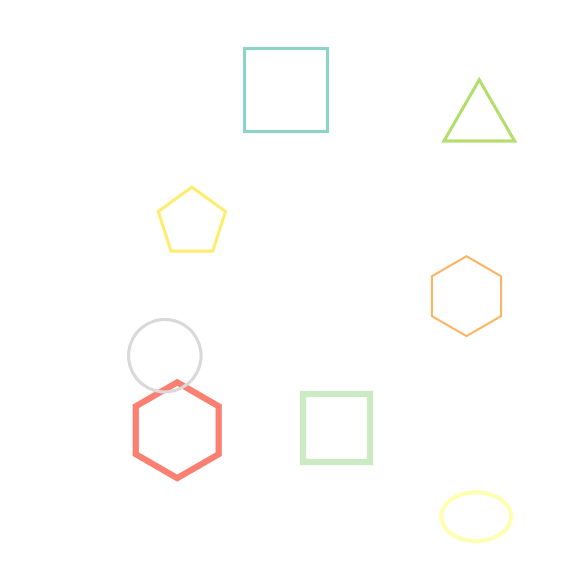[{"shape": "square", "thickness": 1.5, "radius": 0.36, "center": [0.494, 0.845]}, {"shape": "oval", "thickness": 2, "radius": 0.3, "center": [0.825, 0.104]}, {"shape": "hexagon", "thickness": 3, "radius": 0.41, "center": [0.307, 0.254]}, {"shape": "hexagon", "thickness": 1, "radius": 0.35, "center": [0.808, 0.486]}, {"shape": "triangle", "thickness": 1.5, "radius": 0.35, "center": [0.83, 0.79]}, {"shape": "circle", "thickness": 1.5, "radius": 0.31, "center": [0.285, 0.383]}, {"shape": "square", "thickness": 3, "radius": 0.29, "center": [0.582, 0.258]}, {"shape": "pentagon", "thickness": 1.5, "radius": 0.31, "center": [0.332, 0.614]}]